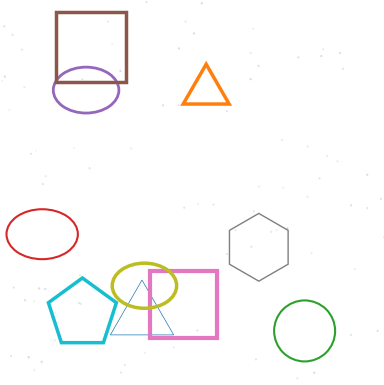[{"shape": "triangle", "thickness": 0.5, "radius": 0.47, "center": [0.369, 0.178]}, {"shape": "triangle", "thickness": 2.5, "radius": 0.34, "center": [0.536, 0.764]}, {"shape": "circle", "thickness": 1.5, "radius": 0.4, "center": [0.791, 0.14]}, {"shape": "oval", "thickness": 1.5, "radius": 0.46, "center": [0.11, 0.392]}, {"shape": "oval", "thickness": 2, "radius": 0.43, "center": [0.224, 0.766]}, {"shape": "square", "thickness": 2.5, "radius": 0.45, "center": [0.236, 0.879]}, {"shape": "square", "thickness": 3, "radius": 0.44, "center": [0.476, 0.209]}, {"shape": "hexagon", "thickness": 1, "radius": 0.44, "center": [0.672, 0.358]}, {"shape": "oval", "thickness": 2.5, "radius": 0.42, "center": [0.375, 0.258]}, {"shape": "pentagon", "thickness": 2.5, "radius": 0.46, "center": [0.214, 0.185]}]